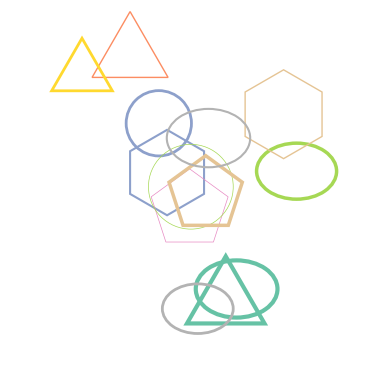[{"shape": "oval", "thickness": 3, "radius": 0.53, "center": [0.615, 0.249]}, {"shape": "triangle", "thickness": 3, "radius": 0.58, "center": [0.586, 0.218]}, {"shape": "triangle", "thickness": 1, "radius": 0.57, "center": [0.338, 0.856]}, {"shape": "hexagon", "thickness": 1.5, "radius": 0.55, "center": [0.434, 0.552]}, {"shape": "circle", "thickness": 2, "radius": 0.42, "center": [0.412, 0.68]}, {"shape": "pentagon", "thickness": 0.5, "radius": 0.53, "center": [0.493, 0.456]}, {"shape": "oval", "thickness": 2.5, "radius": 0.52, "center": [0.77, 0.555]}, {"shape": "circle", "thickness": 0.5, "radius": 0.55, "center": [0.496, 0.515]}, {"shape": "triangle", "thickness": 2, "radius": 0.46, "center": [0.213, 0.81]}, {"shape": "hexagon", "thickness": 1, "radius": 0.58, "center": [0.737, 0.703]}, {"shape": "pentagon", "thickness": 2.5, "radius": 0.5, "center": [0.534, 0.496]}, {"shape": "oval", "thickness": 2, "radius": 0.46, "center": [0.514, 0.198]}, {"shape": "oval", "thickness": 1.5, "radius": 0.54, "center": [0.542, 0.641]}]